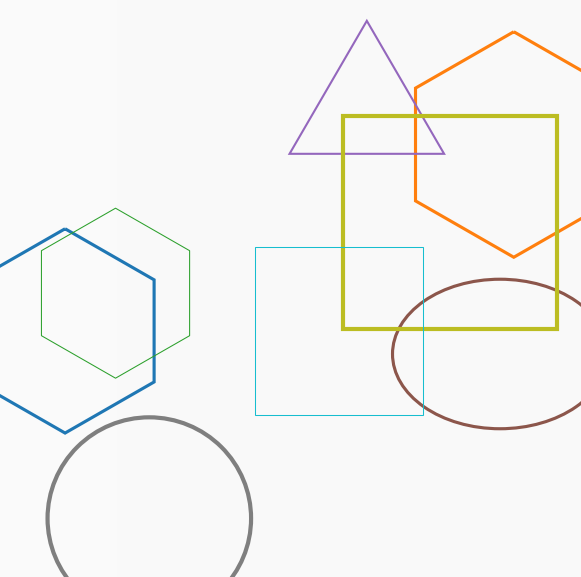[{"shape": "hexagon", "thickness": 1.5, "radius": 0.88, "center": [0.112, 0.426]}, {"shape": "hexagon", "thickness": 1.5, "radius": 0.98, "center": [0.884, 0.749]}, {"shape": "hexagon", "thickness": 0.5, "radius": 0.74, "center": [0.199, 0.491]}, {"shape": "triangle", "thickness": 1, "radius": 0.77, "center": [0.631, 0.81]}, {"shape": "oval", "thickness": 1.5, "radius": 0.92, "center": [0.86, 0.386]}, {"shape": "circle", "thickness": 2, "radius": 0.88, "center": [0.257, 0.101]}, {"shape": "square", "thickness": 2, "radius": 0.92, "center": [0.774, 0.614]}, {"shape": "square", "thickness": 0.5, "radius": 0.72, "center": [0.583, 0.426]}]